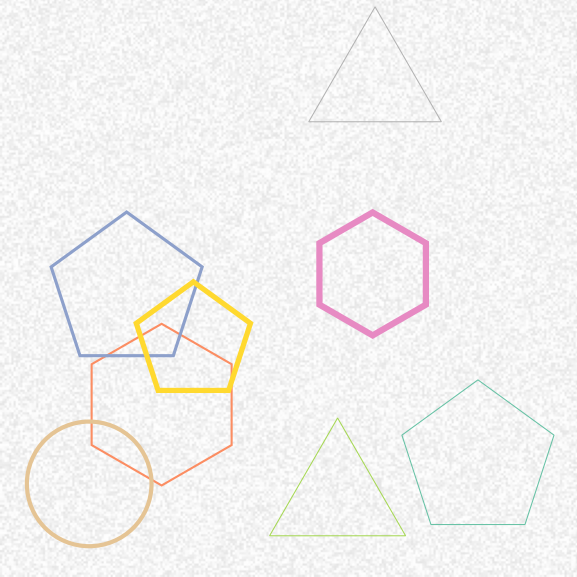[{"shape": "pentagon", "thickness": 0.5, "radius": 0.69, "center": [0.828, 0.203]}, {"shape": "hexagon", "thickness": 1, "radius": 0.7, "center": [0.28, 0.298]}, {"shape": "pentagon", "thickness": 1.5, "radius": 0.69, "center": [0.219, 0.494]}, {"shape": "hexagon", "thickness": 3, "radius": 0.53, "center": [0.645, 0.525]}, {"shape": "triangle", "thickness": 0.5, "radius": 0.68, "center": [0.585, 0.139]}, {"shape": "pentagon", "thickness": 2.5, "radius": 0.52, "center": [0.335, 0.407]}, {"shape": "circle", "thickness": 2, "radius": 0.54, "center": [0.154, 0.161]}, {"shape": "triangle", "thickness": 0.5, "radius": 0.66, "center": [0.649, 0.855]}]